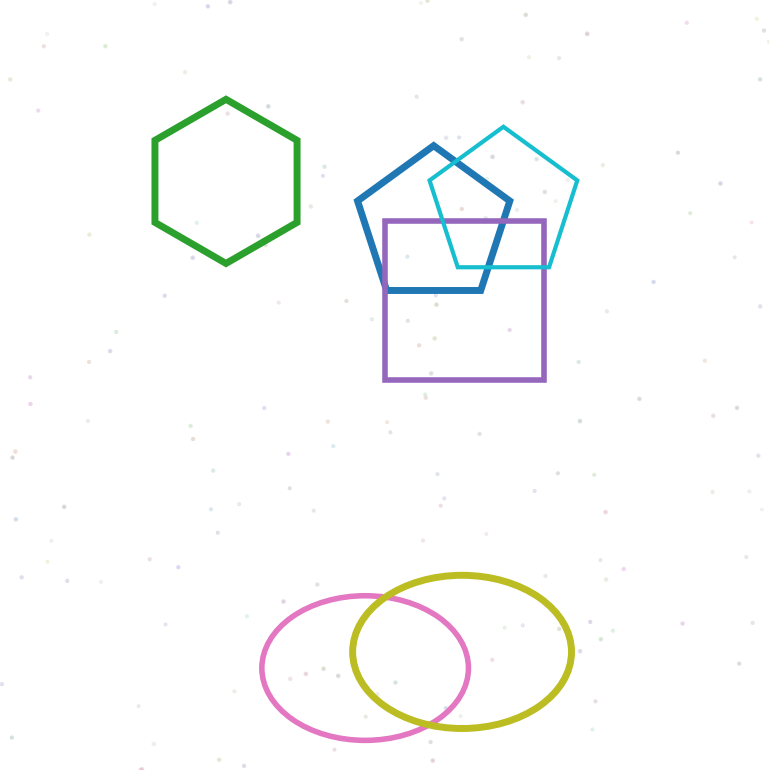[{"shape": "pentagon", "thickness": 2.5, "radius": 0.52, "center": [0.563, 0.707]}, {"shape": "hexagon", "thickness": 2.5, "radius": 0.53, "center": [0.294, 0.764]}, {"shape": "square", "thickness": 2, "radius": 0.52, "center": [0.604, 0.61]}, {"shape": "oval", "thickness": 2, "radius": 0.67, "center": [0.474, 0.132]}, {"shape": "oval", "thickness": 2.5, "radius": 0.71, "center": [0.6, 0.153]}, {"shape": "pentagon", "thickness": 1.5, "radius": 0.5, "center": [0.654, 0.735]}]